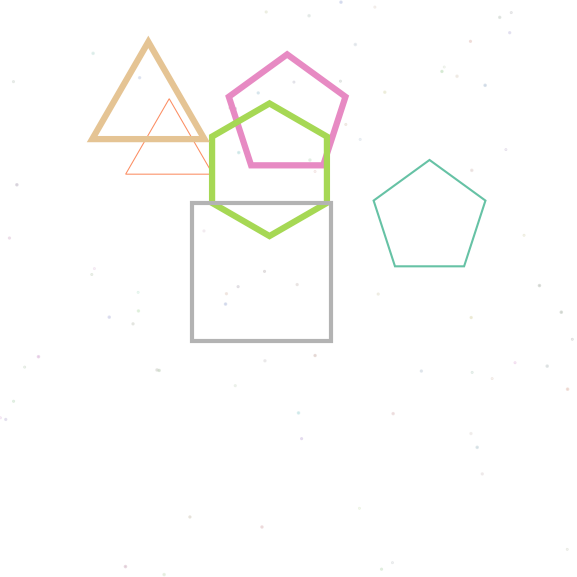[{"shape": "pentagon", "thickness": 1, "radius": 0.51, "center": [0.744, 0.62]}, {"shape": "triangle", "thickness": 0.5, "radius": 0.44, "center": [0.293, 0.741]}, {"shape": "pentagon", "thickness": 3, "radius": 0.53, "center": [0.497, 0.799]}, {"shape": "hexagon", "thickness": 3, "radius": 0.57, "center": [0.467, 0.705]}, {"shape": "triangle", "thickness": 3, "radius": 0.56, "center": [0.257, 0.814]}, {"shape": "square", "thickness": 2, "radius": 0.6, "center": [0.453, 0.528]}]